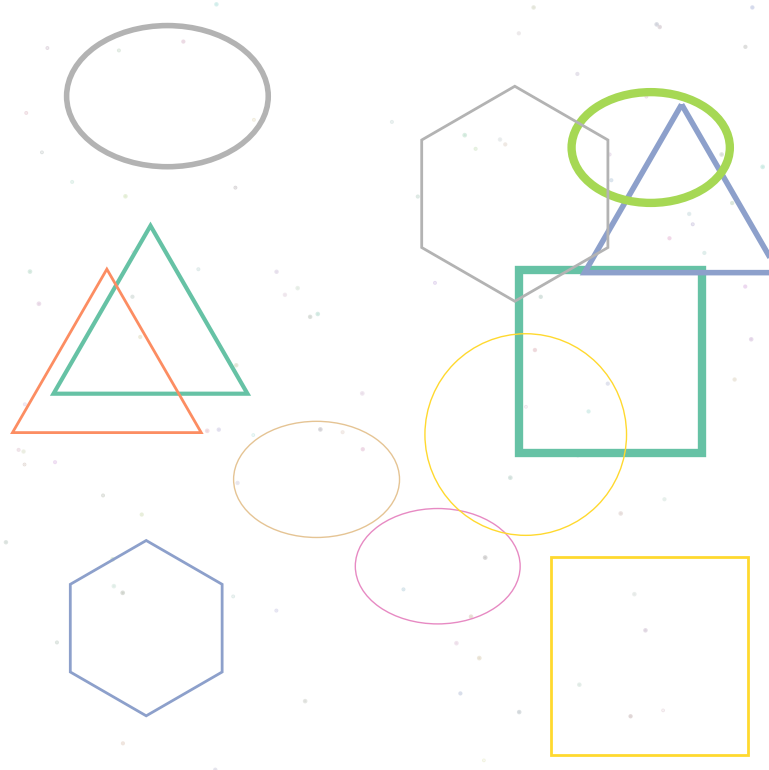[{"shape": "square", "thickness": 3, "radius": 0.59, "center": [0.793, 0.53]}, {"shape": "triangle", "thickness": 1.5, "radius": 0.73, "center": [0.195, 0.561]}, {"shape": "triangle", "thickness": 1, "radius": 0.71, "center": [0.139, 0.509]}, {"shape": "triangle", "thickness": 2, "radius": 0.73, "center": [0.885, 0.719]}, {"shape": "hexagon", "thickness": 1, "radius": 0.57, "center": [0.19, 0.184]}, {"shape": "oval", "thickness": 0.5, "radius": 0.54, "center": [0.568, 0.265]}, {"shape": "oval", "thickness": 3, "radius": 0.51, "center": [0.845, 0.808]}, {"shape": "square", "thickness": 1, "radius": 0.64, "center": [0.844, 0.148]}, {"shape": "circle", "thickness": 0.5, "radius": 0.65, "center": [0.683, 0.436]}, {"shape": "oval", "thickness": 0.5, "radius": 0.54, "center": [0.411, 0.377]}, {"shape": "oval", "thickness": 2, "radius": 0.65, "center": [0.217, 0.875]}, {"shape": "hexagon", "thickness": 1, "radius": 0.7, "center": [0.669, 0.748]}]